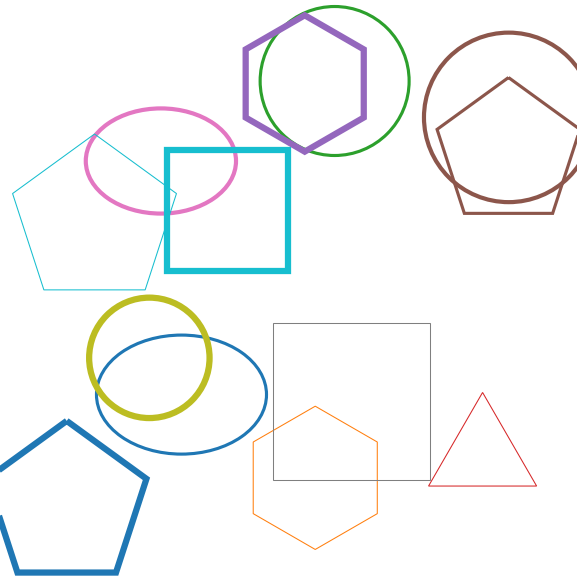[{"shape": "pentagon", "thickness": 3, "radius": 0.73, "center": [0.116, 0.125]}, {"shape": "oval", "thickness": 1.5, "radius": 0.74, "center": [0.314, 0.316]}, {"shape": "hexagon", "thickness": 0.5, "radius": 0.62, "center": [0.546, 0.172]}, {"shape": "circle", "thickness": 1.5, "radius": 0.64, "center": [0.579, 0.859]}, {"shape": "triangle", "thickness": 0.5, "radius": 0.54, "center": [0.836, 0.212]}, {"shape": "hexagon", "thickness": 3, "radius": 0.59, "center": [0.528, 0.855]}, {"shape": "pentagon", "thickness": 1.5, "radius": 0.65, "center": [0.881, 0.735]}, {"shape": "circle", "thickness": 2, "radius": 0.73, "center": [0.881, 0.796]}, {"shape": "oval", "thickness": 2, "radius": 0.65, "center": [0.279, 0.72]}, {"shape": "square", "thickness": 0.5, "radius": 0.68, "center": [0.608, 0.304]}, {"shape": "circle", "thickness": 3, "radius": 0.52, "center": [0.259, 0.379]}, {"shape": "pentagon", "thickness": 0.5, "radius": 0.75, "center": [0.164, 0.618]}, {"shape": "square", "thickness": 3, "radius": 0.52, "center": [0.394, 0.635]}]